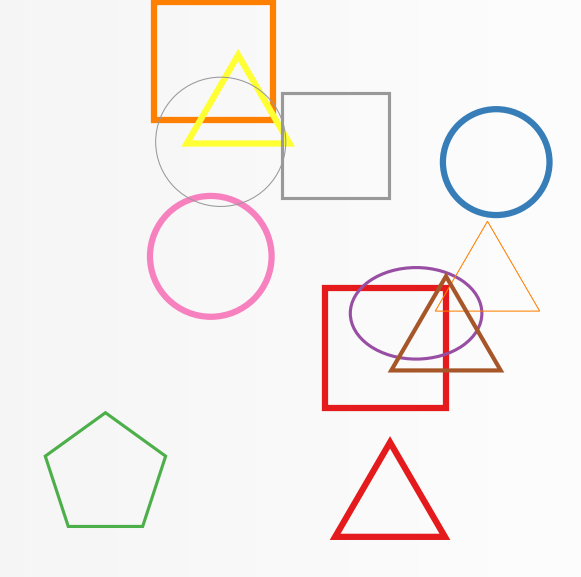[{"shape": "triangle", "thickness": 3, "radius": 0.55, "center": [0.671, 0.124]}, {"shape": "square", "thickness": 3, "radius": 0.52, "center": [0.663, 0.397]}, {"shape": "circle", "thickness": 3, "radius": 0.46, "center": [0.854, 0.718]}, {"shape": "pentagon", "thickness": 1.5, "radius": 0.54, "center": [0.181, 0.176]}, {"shape": "oval", "thickness": 1.5, "radius": 0.57, "center": [0.716, 0.457]}, {"shape": "square", "thickness": 3, "radius": 0.51, "center": [0.367, 0.894]}, {"shape": "triangle", "thickness": 0.5, "radius": 0.52, "center": [0.839, 0.512]}, {"shape": "triangle", "thickness": 3, "radius": 0.51, "center": [0.41, 0.802]}, {"shape": "triangle", "thickness": 2, "radius": 0.54, "center": [0.767, 0.412]}, {"shape": "circle", "thickness": 3, "radius": 0.52, "center": [0.363, 0.555]}, {"shape": "square", "thickness": 1.5, "radius": 0.46, "center": [0.577, 0.747]}, {"shape": "circle", "thickness": 0.5, "radius": 0.56, "center": [0.38, 0.754]}]